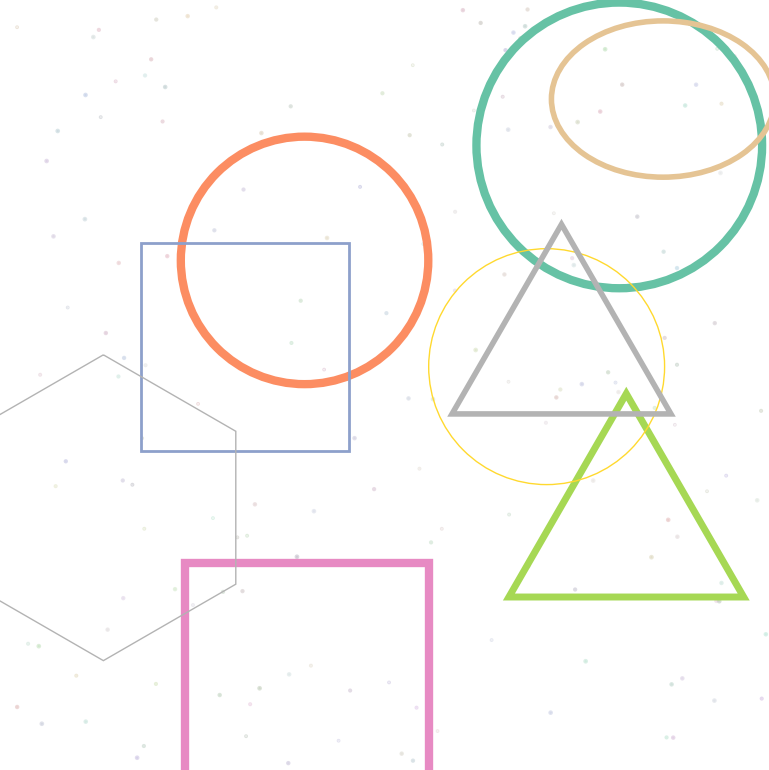[{"shape": "circle", "thickness": 3, "radius": 0.93, "center": [0.804, 0.811]}, {"shape": "circle", "thickness": 3, "radius": 0.8, "center": [0.396, 0.662]}, {"shape": "square", "thickness": 1, "radius": 0.68, "center": [0.318, 0.549]}, {"shape": "square", "thickness": 3, "radius": 0.79, "center": [0.399, 0.11]}, {"shape": "triangle", "thickness": 2.5, "radius": 0.88, "center": [0.813, 0.313]}, {"shape": "circle", "thickness": 0.5, "radius": 0.77, "center": [0.71, 0.524]}, {"shape": "oval", "thickness": 2, "radius": 0.72, "center": [0.861, 0.871]}, {"shape": "hexagon", "thickness": 0.5, "radius": 0.99, "center": [0.134, 0.341]}, {"shape": "triangle", "thickness": 2, "radius": 0.82, "center": [0.729, 0.544]}]